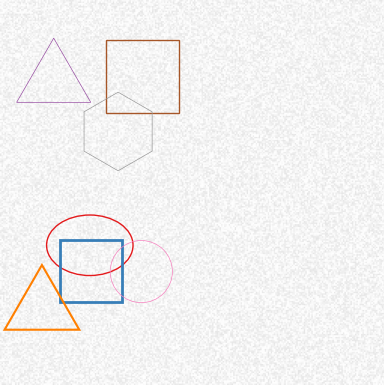[{"shape": "oval", "thickness": 1, "radius": 0.56, "center": [0.233, 0.363]}, {"shape": "square", "thickness": 2, "radius": 0.4, "center": [0.237, 0.296]}, {"shape": "triangle", "thickness": 0.5, "radius": 0.56, "center": [0.139, 0.79]}, {"shape": "triangle", "thickness": 1.5, "radius": 0.56, "center": [0.109, 0.2]}, {"shape": "square", "thickness": 1, "radius": 0.47, "center": [0.371, 0.803]}, {"shape": "circle", "thickness": 0.5, "radius": 0.4, "center": [0.367, 0.295]}, {"shape": "hexagon", "thickness": 0.5, "radius": 0.51, "center": [0.307, 0.659]}]